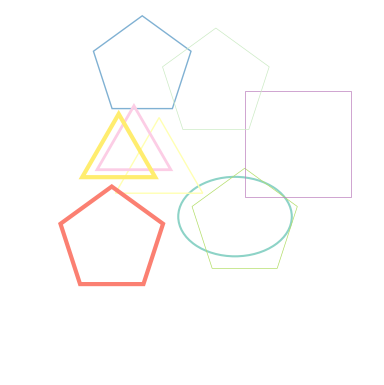[{"shape": "oval", "thickness": 1.5, "radius": 0.74, "center": [0.61, 0.437]}, {"shape": "triangle", "thickness": 1, "radius": 0.65, "center": [0.413, 0.564]}, {"shape": "pentagon", "thickness": 3, "radius": 0.7, "center": [0.29, 0.375]}, {"shape": "pentagon", "thickness": 1, "radius": 0.67, "center": [0.369, 0.826]}, {"shape": "pentagon", "thickness": 0.5, "radius": 0.72, "center": [0.636, 0.419]}, {"shape": "triangle", "thickness": 2, "radius": 0.55, "center": [0.348, 0.615]}, {"shape": "square", "thickness": 0.5, "radius": 0.68, "center": [0.774, 0.626]}, {"shape": "pentagon", "thickness": 0.5, "radius": 0.73, "center": [0.561, 0.781]}, {"shape": "triangle", "thickness": 3, "radius": 0.55, "center": [0.308, 0.595]}]